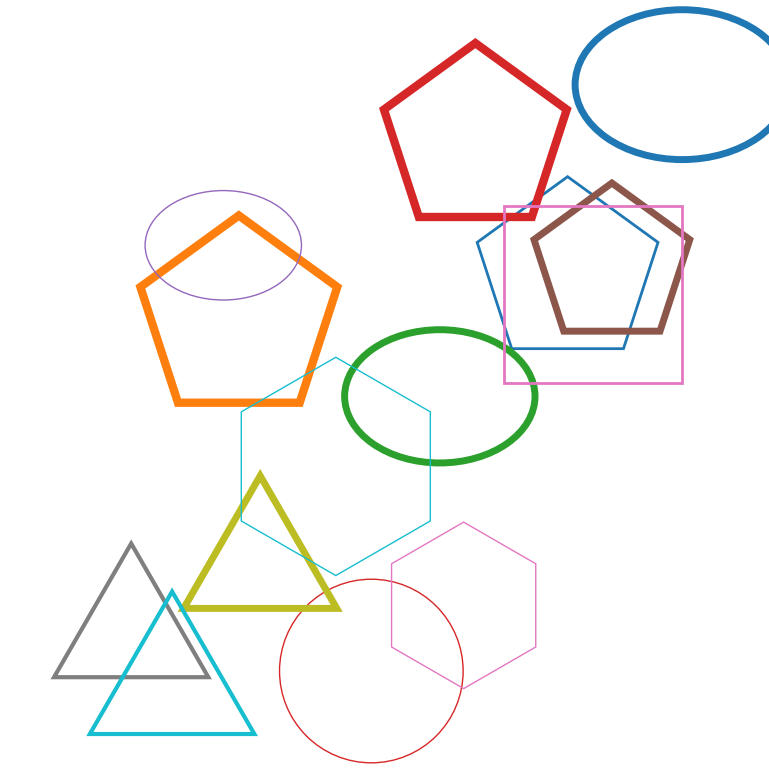[{"shape": "pentagon", "thickness": 1, "radius": 0.62, "center": [0.737, 0.647]}, {"shape": "oval", "thickness": 2.5, "radius": 0.7, "center": [0.886, 0.89]}, {"shape": "pentagon", "thickness": 3, "radius": 0.67, "center": [0.31, 0.586]}, {"shape": "oval", "thickness": 2.5, "radius": 0.62, "center": [0.571, 0.485]}, {"shape": "pentagon", "thickness": 3, "radius": 0.62, "center": [0.617, 0.819]}, {"shape": "circle", "thickness": 0.5, "radius": 0.6, "center": [0.482, 0.129]}, {"shape": "oval", "thickness": 0.5, "radius": 0.51, "center": [0.29, 0.681]}, {"shape": "pentagon", "thickness": 2.5, "radius": 0.53, "center": [0.795, 0.656]}, {"shape": "square", "thickness": 1, "radius": 0.58, "center": [0.77, 0.617]}, {"shape": "hexagon", "thickness": 0.5, "radius": 0.54, "center": [0.602, 0.214]}, {"shape": "triangle", "thickness": 1.5, "radius": 0.58, "center": [0.17, 0.178]}, {"shape": "triangle", "thickness": 2.5, "radius": 0.57, "center": [0.338, 0.267]}, {"shape": "triangle", "thickness": 1.5, "radius": 0.62, "center": [0.224, 0.108]}, {"shape": "hexagon", "thickness": 0.5, "radius": 0.71, "center": [0.436, 0.394]}]